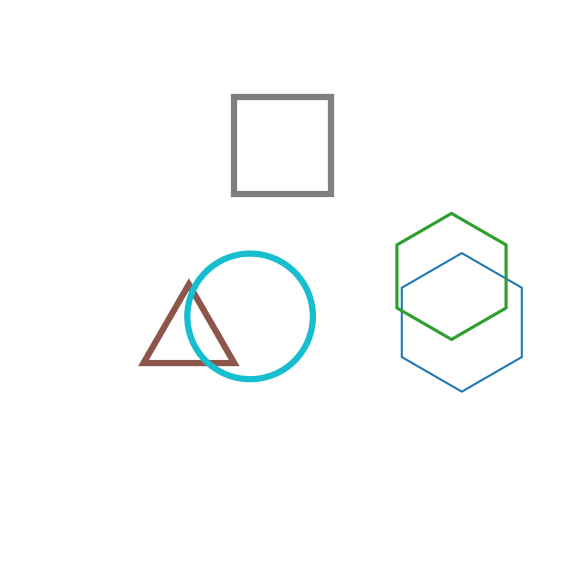[{"shape": "hexagon", "thickness": 1, "radius": 0.6, "center": [0.8, 0.441]}, {"shape": "hexagon", "thickness": 1.5, "radius": 0.55, "center": [0.782, 0.52]}, {"shape": "triangle", "thickness": 3, "radius": 0.45, "center": [0.327, 0.416]}, {"shape": "square", "thickness": 3, "radius": 0.42, "center": [0.489, 0.748]}, {"shape": "circle", "thickness": 3, "radius": 0.54, "center": [0.433, 0.451]}]